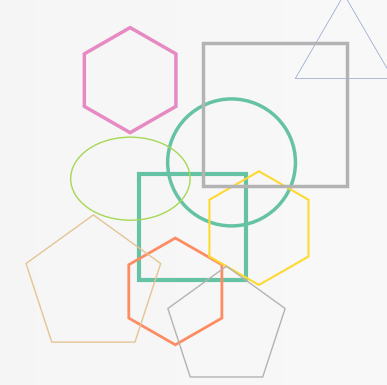[{"shape": "square", "thickness": 3, "radius": 0.69, "center": [0.496, 0.409]}, {"shape": "circle", "thickness": 2.5, "radius": 0.82, "center": [0.598, 0.578]}, {"shape": "hexagon", "thickness": 2, "radius": 0.69, "center": [0.453, 0.243]}, {"shape": "triangle", "thickness": 0.5, "radius": 0.73, "center": [0.888, 0.869]}, {"shape": "hexagon", "thickness": 2.5, "radius": 0.68, "center": [0.336, 0.792]}, {"shape": "oval", "thickness": 1, "radius": 0.77, "center": [0.336, 0.536]}, {"shape": "hexagon", "thickness": 1.5, "radius": 0.74, "center": [0.668, 0.407]}, {"shape": "pentagon", "thickness": 1, "radius": 0.91, "center": [0.241, 0.259]}, {"shape": "square", "thickness": 2.5, "radius": 0.93, "center": [0.709, 0.703]}, {"shape": "pentagon", "thickness": 1, "radius": 0.8, "center": [0.584, 0.15]}]